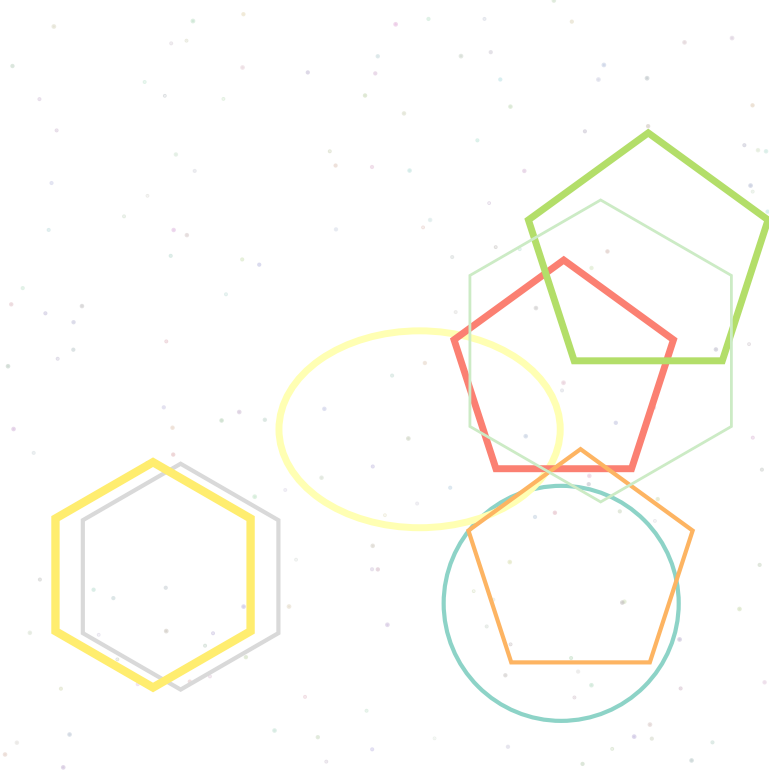[{"shape": "circle", "thickness": 1.5, "radius": 0.76, "center": [0.729, 0.216]}, {"shape": "oval", "thickness": 2.5, "radius": 0.91, "center": [0.545, 0.442]}, {"shape": "pentagon", "thickness": 2.5, "radius": 0.75, "center": [0.732, 0.512]}, {"shape": "pentagon", "thickness": 1.5, "radius": 0.77, "center": [0.754, 0.264]}, {"shape": "pentagon", "thickness": 2.5, "radius": 0.82, "center": [0.842, 0.664]}, {"shape": "hexagon", "thickness": 1.5, "radius": 0.73, "center": [0.235, 0.251]}, {"shape": "hexagon", "thickness": 1, "radius": 0.98, "center": [0.78, 0.544]}, {"shape": "hexagon", "thickness": 3, "radius": 0.73, "center": [0.199, 0.253]}]